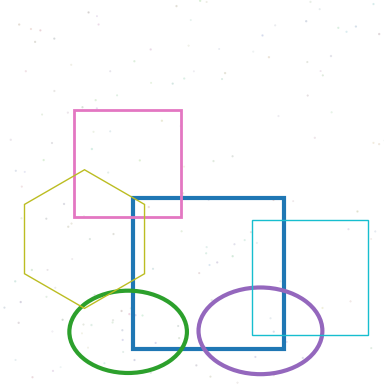[{"shape": "square", "thickness": 3, "radius": 0.98, "center": [0.542, 0.289]}, {"shape": "oval", "thickness": 3, "radius": 0.76, "center": [0.333, 0.138]}, {"shape": "oval", "thickness": 3, "radius": 0.8, "center": [0.676, 0.141]}, {"shape": "square", "thickness": 2, "radius": 0.69, "center": [0.331, 0.574]}, {"shape": "hexagon", "thickness": 1, "radius": 0.9, "center": [0.22, 0.379]}, {"shape": "square", "thickness": 1, "radius": 0.75, "center": [0.805, 0.279]}]